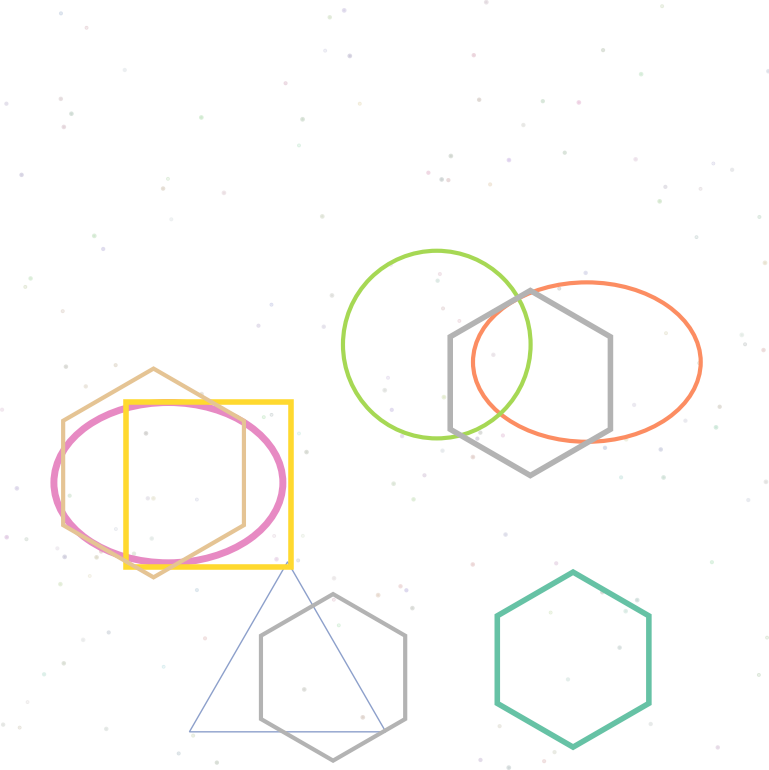[{"shape": "hexagon", "thickness": 2, "radius": 0.57, "center": [0.744, 0.143]}, {"shape": "oval", "thickness": 1.5, "radius": 0.74, "center": [0.762, 0.53]}, {"shape": "triangle", "thickness": 0.5, "radius": 0.74, "center": [0.373, 0.123]}, {"shape": "oval", "thickness": 2.5, "radius": 0.74, "center": [0.219, 0.373]}, {"shape": "circle", "thickness": 1.5, "radius": 0.61, "center": [0.567, 0.553]}, {"shape": "square", "thickness": 2, "radius": 0.54, "center": [0.271, 0.371]}, {"shape": "hexagon", "thickness": 1.5, "radius": 0.68, "center": [0.199, 0.386]}, {"shape": "hexagon", "thickness": 2, "radius": 0.6, "center": [0.689, 0.503]}, {"shape": "hexagon", "thickness": 1.5, "radius": 0.54, "center": [0.433, 0.12]}]